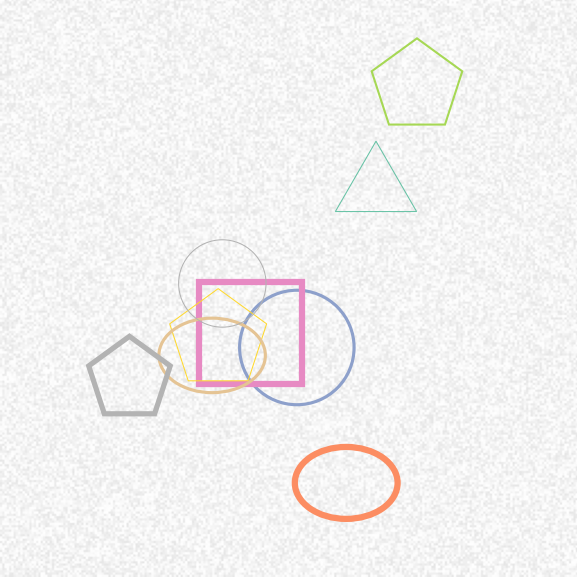[{"shape": "triangle", "thickness": 0.5, "radius": 0.41, "center": [0.651, 0.673]}, {"shape": "oval", "thickness": 3, "radius": 0.44, "center": [0.6, 0.163]}, {"shape": "circle", "thickness": 1.5, "radius": 0.5, "center": [0.514, 0.397]}, {"shape": "square", "thickness": 3, "radius": 0.44, "center": [0.434, 0.422]}, {"shape": "pentagon", "thickness": 1, "radius": 0.41, "center": [0.722, 0.85]}, {"shape": "pentagon", "thickness": 0.5, "radius": 0.44, "center": [0.378, 0.411]}, {"shape": "oval", "thickness": 1.5, "radius": 0.46, "center": [0.367, 0.384]}, {"shape": "circle", "thickness": 0.5, "radius": 0.38, "center": [0.385, 0.508]}, {"shape": "pentagon", "thickness": 2.5, "radius": 0.37, "center": [0.224, 0.343]}]